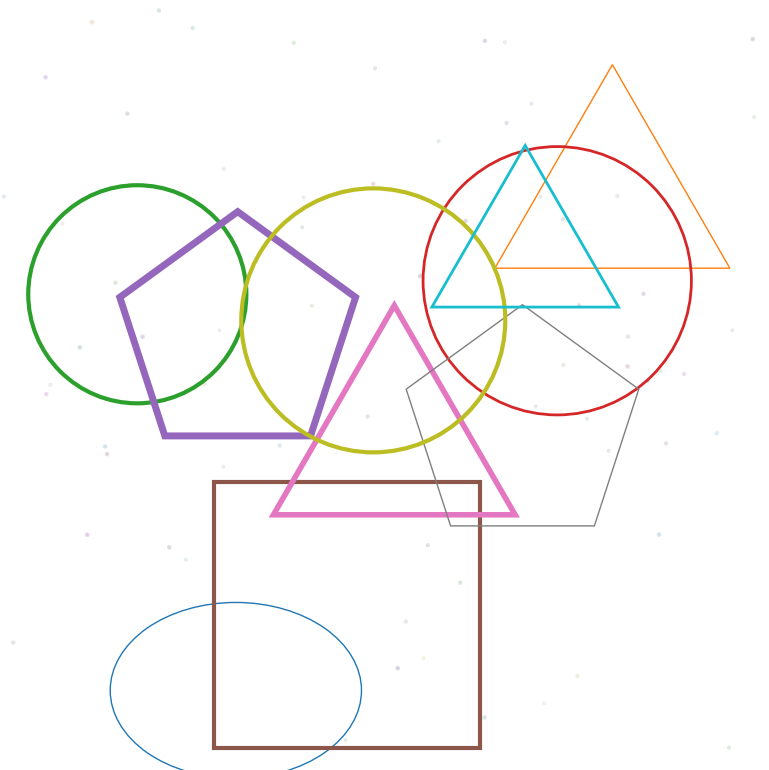[{"shape": "oval", "thickness": 0.5, "radius": 0.82, "center": [0.306, 0.103]}, {"shape": "triangle", "thickness": 0.5, "radius": 0.88, "center": [0.795, 0.74]}, {"shape": "circle", "thickness": 1.5, "radius": 0.71, "center": [0.178, 0.618]}, {"shape": "circle", "thickness": 1, "radius": 0.87, "center": [0.724, 0.635]}, {"shape": "pentagon", "thickness": 2.5, "radius": 0.8, "center": [0.309, 0.564]}, {"shape": "square", "thickness": 1.5, "radius": 0.86, "center": [0.451, 0.201]}, {"shape": "triangle", "thickness": 2, "radius": 0.91, "center": [0.512, 0.422]}, {"shape": "pentagon", "thickness": 0.5, "radius": 0.79, "center": [0.679, 0.445]}, {"shape": "circle", "thickness": 1.5, "radius": 0.86, "center": [0.485, 0.584]}, {"shape": "triangle", "thickness": 1, "radius": 0.7, "center": [0.682, 0.671]}]